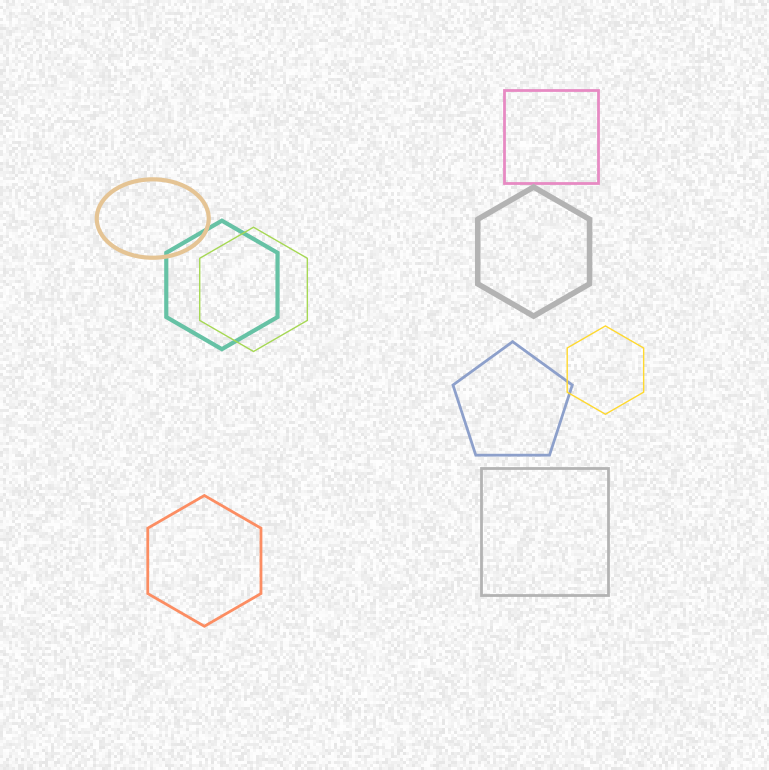[{"shape": "hexagon", "thickness": 1.5, "radius": 0.42, "center": [0.288, 0.63]}, {"shape": "hexagon", "thickness": 1, "radius": 0.42, "center": [0.265, 0.272]}, {"shape": "pentagon", "thickness": 1, "radius": 0.41, "center": [0.666, 0.475]}, {"shape": "square", "thickness": 1, "radius": 0.3, "center": [0.716, 0.823]}, {"shape": "hexagon", "thickness": 0.5, "radius": 0.4, "center": [0.329, 0.624]}, {"shape": "hexagon", "thickness": 0.5, "radius": 0.29, "center": [0.786, 0.519]}, {"shape": "oval", "thickness": 1.5, "radius": 0.36, "center": [0.198, 0.716]}, {"shape": "hexagon", "thickness": 2, "radius": 0.42, "center": [0.693, 0.673]}, {"shape": "square", "thickness": 1, "radius": 0.41, "center": [0.707, 0.31]}]